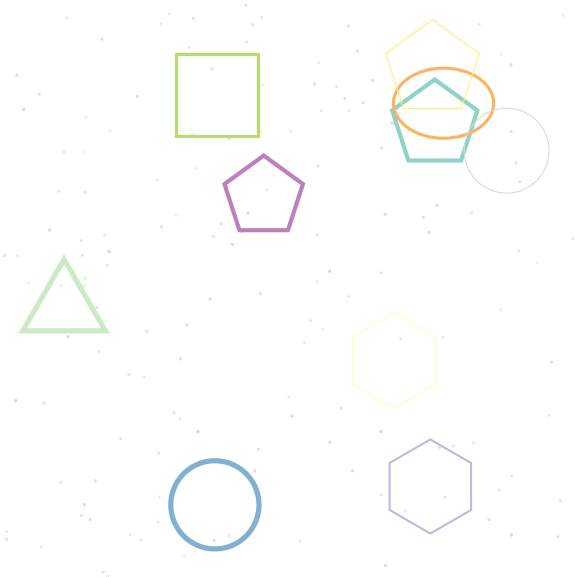[{"shape": "pentagon", "thickness": 2, "radius": 0.39, "center": [0.753, 0.784]}, {"shape": "hexagon", "thickness": 0.5, "radius": 0.41, "center": [0.683, 0.375]}, {"shape": "hexagon", "thickness": 1, "radius": 0.41, "center": [0.745, 0.157]}, {"shape": "circle", "thickness": 2.5, "radius": 0.38, "center": [0.372, 0.125]}, {"shape": "oval", "thickness": 1.5, "radius": 0.43, "center": [0.768, 0.82]}, {"shape": "square", "thickness": 1.5, "radius": 0.35, "center": [0.376, 0.835]}, {"shape": "circle", "thickness": 0.5, "radius": 0.37, "center": [0.877, 0.738]}, {"shape": "pentagon", "thickness": 2, "radius": 0.36, "center": [0.457, 0.658]}, {"shape": "triangle", "thickness": 2.5, "radius": 0.41, "center": [0.111, 0.467]}, {"shape": "pentagon", "thickness": 0.5, "radius": 0.43, "center": [0.749, 0.88]}]